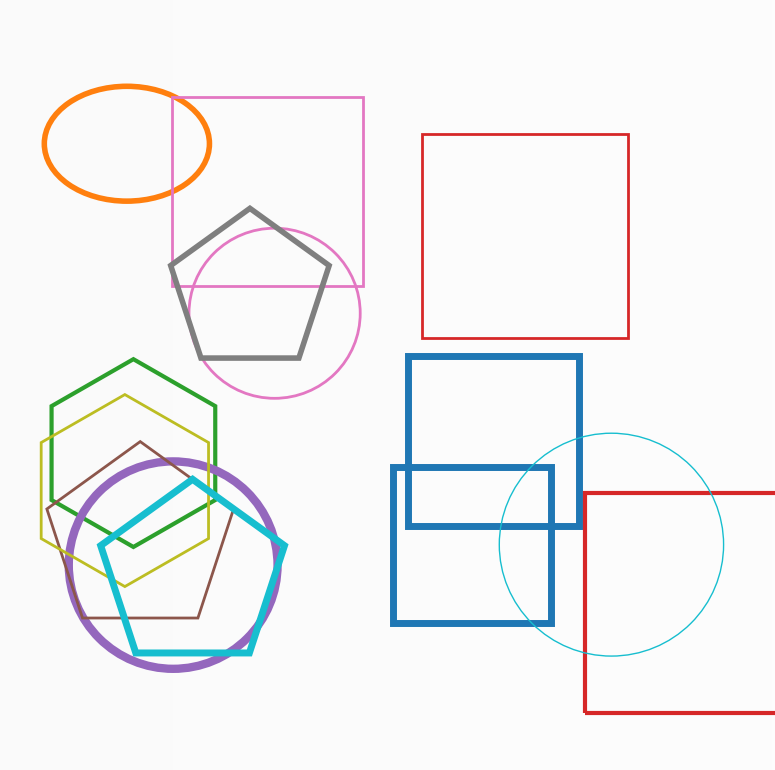[{"shape": "square", "thickness": 2.5, "radius": 0.51, "center": [0.609, 0.292]}, {"shape": "square", "thickness": 2.5, "radius": 0.55, "center": [0.636, 0.427]}, {"shape": "oval", "thickness": 2, "radius": 0.53, "center": [0.164, 0.813]}, {"shape": "hexagon", "thickness": 1.5, "radius": 0.61, "center": [0.172, 0.412]}, {"shape": "square", "thickness": 1.5, "radius": 0.72, "center": [0.897, 0.217]}, {"shape": "square", "thickness": 1, "radius": 0.66, "center": [0.678, 0.694]}, {"shape": "circle", "thickness": 3, "radius": 0.67, "center": [0.223, 0.266]}, {"shape": "pentagon", "thickness": 1, "radius": 0.63, "center": [0.181, 0.3]}, {"shape": "square", "thickness": 1, "radius": 0.62, "center": [0.345, 0.752]}, {"shape": "circle", "thickness": 1, "radius": 0.55, "center": [0.354, 0.593]}, {"shape": "pentagon", "thickness": 2, "radius": 0.54, "center": [0.322, 0.622]}, {"shape": "hexagon", "thickness": 1, "radius": 0.62, "center": [0.161, 0.363]}, {"shape": "circle", "thickness": 0.5, "radius": 0.72, "center": [0.789, 0.293]}, {"shape": "pentagon", "thickness": 2.5, "radius": 0.62, "center": [0.248, 0.253]}]